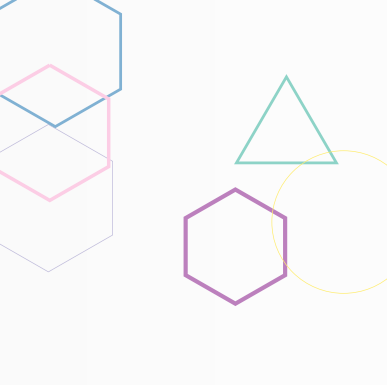[{"shape": "triangle", "thickness": 2, "radius": 0.74, "center": [0.739, 0.651]}, {"shape": "hexagon", "thickness": 0.5, "radius": 0.96, "center": [0.125, 0.485]}, {"shape": "hexagon", "thickness": 2, "radius": 0.97, "center": [0.143, 0.866]}, {"shape": "hexagon", "thickness": 2.5, "radius": 0.88, "center": [0.128, 0.655]}, {"shape": "hexagon", "thickness": 3, "radius": 0.74, "center": [0.607, 0.359]}, {"shape": "circle", "thickness": 0.5, "radius": 0.93, "center": [0.887, 0.423]}]